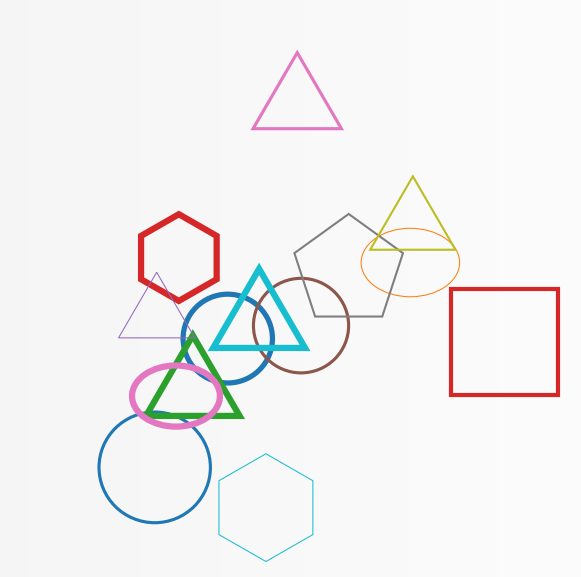[{"shape": "circle", "thickness": 1.5, "radius": 0.48, "center": [0.266, 0.19]}, {"shape": "circle", "thickness": 2.5, "radius": 0.38, "center": [0.392, 0.413]}, {"shape": "oval", "thickness": 0.5, "radius": 0.42, "center": [0.706, 0.545]}, {"shape": "triangle", "thickness": 3, "radius": 0.46, "center": [0.332, 0.325]}, {"shape": "hexagon", "thickness": 3, "radius": 0.38, "center": [0.308, 0.553]}, {"shape": "square", "thickness": 2, "radius": 0.46, "center": [0.868, 0.407]}, {"shape": "triangle", "thickness": 0.5, "radius": 0.38, "center": [0.27, 0.452]}, {"shape": "circle", "thickness": 1.5, "radius": 0.41, "center": [0.518, 0.435]}, {"shape": "triangle", "thickness": 1.5, "radius": 0.44, "center": [0.511, 0.82]}, {"shape": "oval", "thickness": 3, "radius": 0.38, "center": [0.303, 0.313]}, {"shape": "pentagon", "thickness": 1, "radius": 0.49, "center": [0.6, 0.53]}, {"shape": "triangle", "thickness": 1, "radius": 0.42, "center": [0.71, 0.609]}, {"shape": "hexagon", "thickness": 0.5, "radius": 0.47, "center": [0.457, 0.12]}, {"shape": "triangle", "thickness": 3, "radius": 0.46, "center": [0.446, 0.442]}]